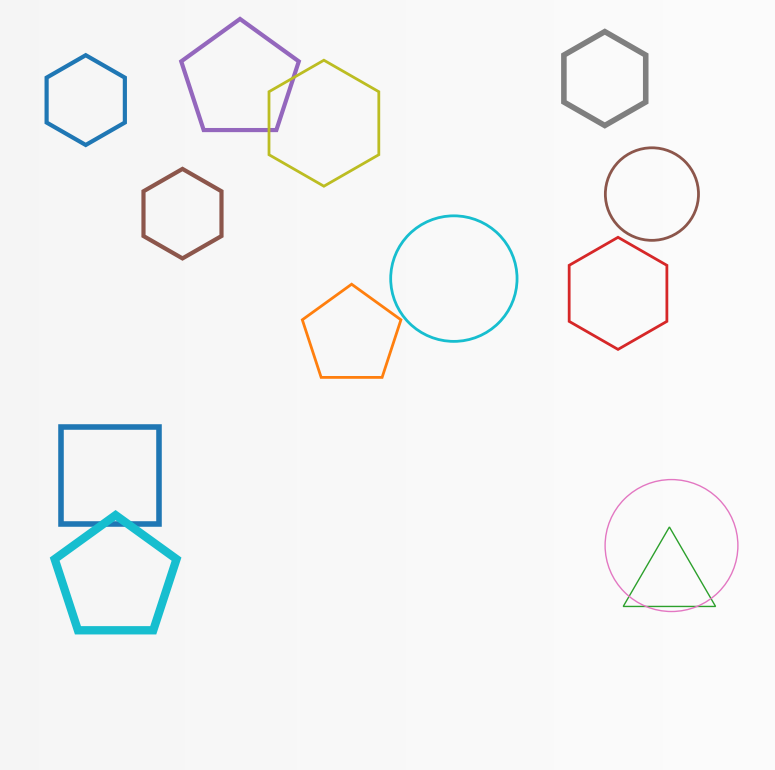[{"shape": "hexagon", "thickness": 1.5, "radius": 0.29, "center": [0.111, 0.87]}, {"shape": "square", "thickness": 2, "radius": 0.32, "center": [0.141, 0.382]}, {"shape": "pentagon", "thickness": 1, "radius": 0.33, "center": [0.454, 0.564]}, {"shape": "triangle", "thickness": 0.5, "radius": 0.34, "center": [0.864, 0.247]}, {"shape": "hexagon", "thickness": 1, "radius": 0.36, "center": [0.797, 0.619]}, {"shape": "pentagon", "thickness": 1.5, "radius": 0.4, "center": [0.31, 0.896]}, {"shape": "circle", "thickness": 1, "radius": 0.3, "center": [0.841, 0.748]}, {"shape": "hexagon", "thickness": 1.5, "radius": 0.29, "center": [0.235, 0.723]}, {"shape": "circle", "thickness": 0.5, "radius": 0.43, "center": [0.866, 0.292]}, {"shape": "hexagon", "thickness": 2, "radius": 0.3, "center": [0.78, 0.898]}, {"shape": "hexagon", "thickness": 1, "radius": 0.41, "center": [0.418, 0.84]}, {"shape": "pentagon", "thickness": 3, "radius": 0.41, "center": [0.149, 0.248]}, {"shape": "circle", "thickness": 1, "radius": 0.41, "center": [0.586, 0.638]}]